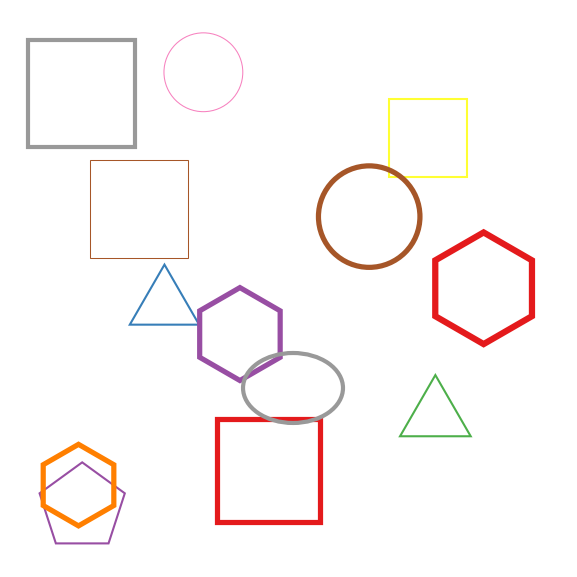[{"shape": "hexagon", "thickness": 3, "radius": 0.48, "center": [0.837, 0.5]}, {"shape": "square", "thickness": 2.5, "radius": 0.45, "center": [0.464, 0.184]}, {"shape": "triangle", "thickness": 1, "radius": 0.35, "center": [0.285, 0.472]}, {"shape": "triangle", "thickness": 1, "radius": 0.35, "center": [0.754, 0.279]}, {"shape": "hexagon", "thickness": 2.5, "radius": 0.4, "center": [0.415, 0.421]}, {"shape": "pentagon", "thickness": 1, "radius": 0.39, "center": [0.142, 0.121]}, {"shape": "hexagon", "thickness": 2.5, "radius": 0.35, "center": [0.136, 0.159]}, {"shape": "square", "thickness": 1, "radius": 0.34, "center": [0.742, 0.76]}, {"shape": "square", "thickness": 0.5, "radius": 0.43, "center": [0.24, 0.637]}, {"shape": "circle", "thickness": 2.5, "radius": 0.44, "center": [0.639, 0.624]}, {"shape": "circle", "thickness": 0.5, "radius": 0.34, "center": [0.352, 0.874]}, {"shape": "oval", "thickness": 2, "radius": 0.43, "center": [0.507, 0.327]}, {"shape": "square", "thickness": 2, "radius": 0.47, "center": [0.142, 0.837]}]